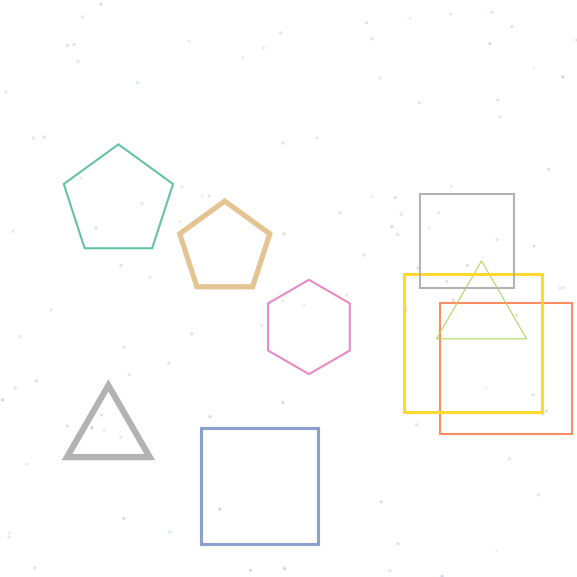[{"shape": "pentagon", "thickness": 1, "radius": 0.5, "center": [0.205, 0.65]}, {"shape": "square", "thickness": 1, "radius": 0.57, "center": [0.876, 0.361]}, {"shape": "square", "thickness": 1.5, "radius": 0.5, "center": [0.449, 0.158]}, {"shape": "hexagon", "thickness": 1, "radius": 0.41, "center": [0.535, 0.433]}, {"shape": "triangle", "thickness": 0.5, "radius": 0.45, "center": [0.834, 0.457]}, {"shape": "square", "thickness": 1.5, "radius": 0.6, "center": [0.819, 0.405]}, {"shape": "pentagon", "thickness": 2.5, "radius": 0.41, "center": [0.389, 0.569]}, {"shape": "square", "thickness": 1, "radius": 0.4, "center": [0.809, 0.582]}, {"shape": "triangle", "thickness": 3, "radius": 0.41, "center": [0.188, 0.249]}]